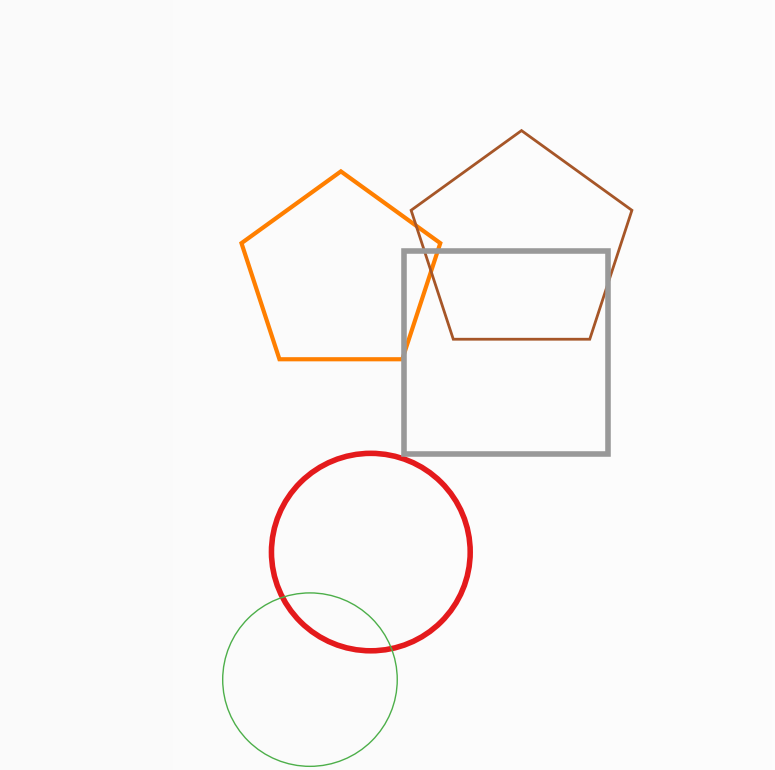[{"shape": "circle", "thickness": 2, "radius": 0.64, "center": [0.478, 0.283]}, {"shape": "circle", "thickness": 0.5, "radius": 0.56, "center": [0.4, 0.117]}, {"shape": "pentagon", "thickness": 1.5, "radius": 0.67, "center": [0.44, 0.643]}, {"shape": "pentagon", "thickness": 1, "radius": 0.75, "center": [0.673, 0.681]}, {"shape": "square", "thickness": 2, "radius": 0.66, "center": [0.653, 0.542]}]